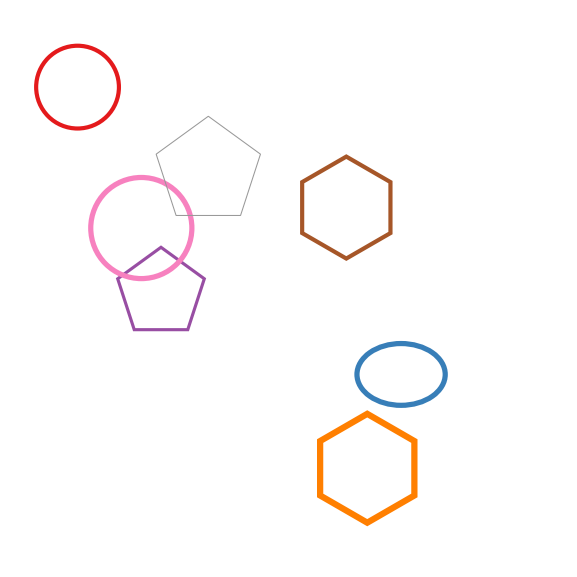[{"shape": "circle", "thickness": 2, "radius": 0.36, "center": [0.134, 0.848]}, {"shape": "oval", "thickness": 2.5, "radius": 0.38, "center": [0.695, 0.351]}, {"shape": "pentagon", "thickness": 1.5, "radius": 0.39, "center": [0.279, 0.492]}, {"shape": "hexagon", "thickness": 3, "radius": 0.47, "center": [0.636, 0.188]}, {"shape": "hexagon", "thickness": 2, "radius": 0.44, "center": [0.6, 0.64]}, {"shape": "circle", "thickness": 2.5, "radius": 0.44, "center": [0.245, 0.604]}, {"shape": "pentagon", "thickness": 0.5, "radius": 0.47, "center": [0.361, 0.703]}]